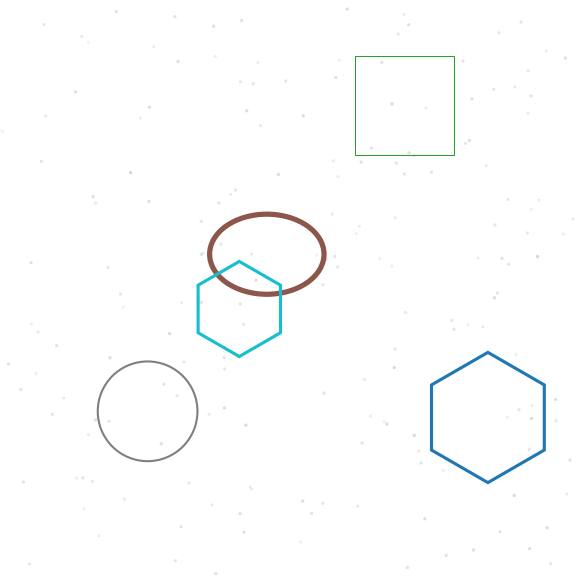[{"shape": "hexagon", "thickness": 1.5, "radius": 0.56, "center": [0.845, 0.276]}, {"shape": "square", "thickness": 0.5, "radius": 0.43, "center": [0.7, 0.817]}, {"shape": "oval", "thickness": 2.5, "radius": 0.5, "center": [0.462, 0.559]}, {"shape": "circle", "thickness": 1, "radius": 0.43, "center": [0.256, 0.287]}, {"shape": "hexagon", "thickness": 1.5, "radius": 0.41, "center": [0.414, 0.464]}]